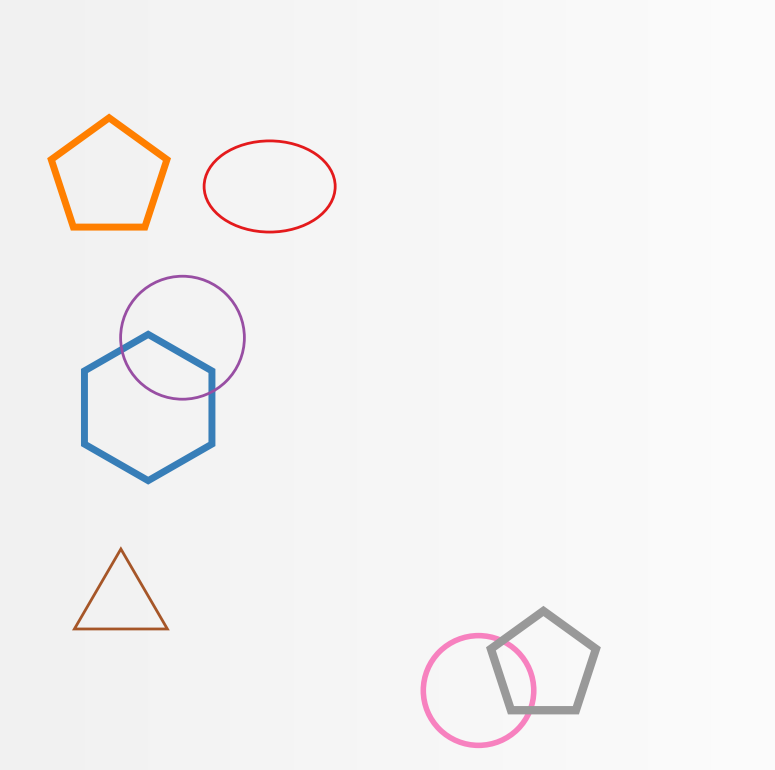[{"shape": "oval", "thickness": 1, "radius": 0.42, "center": [0.348, 0.758]}, {"shape": "hexagon", "thickness": 2.5, "radius": 0.47, "center": [0.191, 0.471]}, {"shape": "circle", "thickness": 1, "radius": 0.4, "center": [0.235, 0.561]}, {"shape": "pentagon", "thickness": 2.5, "radius": 0.39, "center": [0.141, 0.769]}, {"shape": "triangle", "thickness": 1, "radius": 0.35, "center": [0.156, 0.218]}, {"shape": "circle", "thickness": 2, "radius": 0.36, "center": [0.617, 0.103]}, {"shape": "pentagon", "thickness": 3, "radius": 0.36, "center": [0.701, 0.135]}]